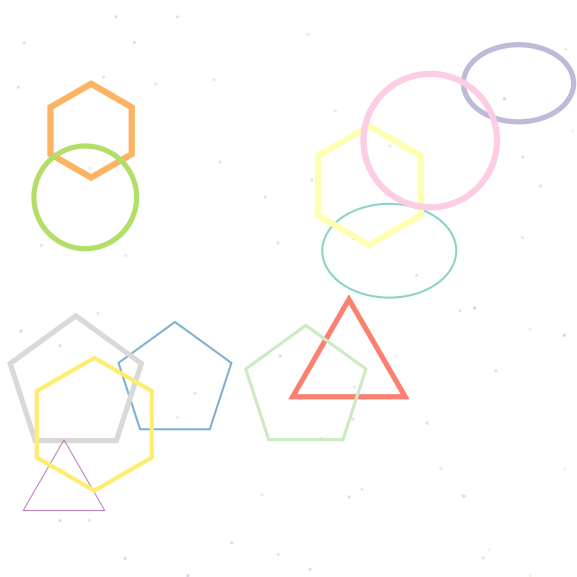[{"shape": "oval", "thickness": 1, "radius": 0.58, "center": [0.674, 0.565]}, {"shape": "hexagon", "thickness": 3, "radius": 0.51, "center": [0.64, 0.678]}, {"shape": "oval", "thickness": 2.5, "radius": 0.48, "center": [0.898, 0.855]}, {"shape": "triangle", "thickness": 2.5, "radius": 0.56, "center": [0.604, 0.368]}, {"shape": "pentagon", "thickness": 1, "radius": 0.51, "center": [0.303, 0.339]}, {"shape": "hexagon", "thickness": 3, "radius": 0.41, "center": [0.158, 0.773]}, {"shape": "circle", "thickness": 2.5, "radius": 0.44, "center": [0.148, 0.657]}, {"shape": "circle", "thickness": 3, "radius": 0.58, "center": [0.745, 0.756]}, {"shape": "pentagon", "thickness": 2.5, "radius": 0.6, "center": [0.131, 0.333]}, {"shape": "triangle", "thickness": 0.5, "radius": 0.41, "center": [0.111, 0.156]}, {"shape": "pentagon", "thickness": 1.5, "radius": 0.55, "center": [0.53, 0.326]}, {"shape": "hexagon", "thickness": 2, "radius": 0.58, "center": [0.163, 0.264]}]